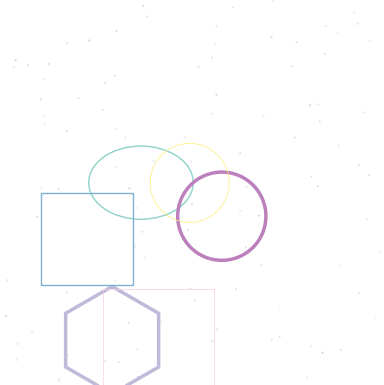[{"shape": "oval", "thickness": 1, "radius": 0.68, "center": [0.366, 0.526]}, {"shape": "hexagon", "thickness": 2.5, "radius": 0.7, "center": [0.291, 0.116]}, {"shape": "square", "thickness": 1, "radius": 0.6, "center": [0.225, 0.379]}, {"shape": "square", "thickness": 0.5, "radius": 0.72, "center": [0.413, 0.106]}, {"shape": "circle", "thickness": 2.5, "radius": 0.57, "center": [0.576, 0.438]}, {"shape": "circle", "thickness": 0.5, "radius": 0.51, "center": [0.493, 0.525]}]